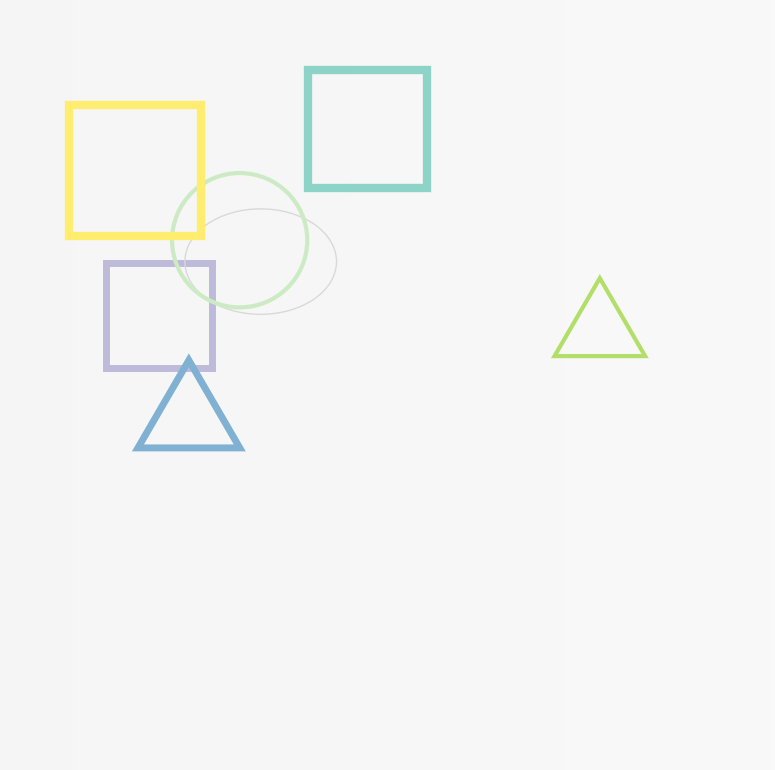[{"shape": "square", "thickness": 3, "radius": 0.38, "center": [0.474, 0.833]}, {"shape": "square", "thickness": 2.5, "radius": 0.34, "center": [0.205, 0.59]}, {"shape": "triangle", "thickness": 2.5, "radius": 0.38, "center": [0.244, 0.456]}, {"shape": "triangle", "thickness": 1.5, "radius": 0.34, "center": [0.774, 0.571]}, {"shape": "oval", "thickness": 0.5, "radius": 0.49, "center": [0.336, 0.66]}, {"shape": "circle", "thickness": 1.5, "radius": 0.44, "center": [0.309, 0.688]}, {"shape": "square", "thickness": 3, "radius": 0.43, "center": [0.174, 0.779]}]